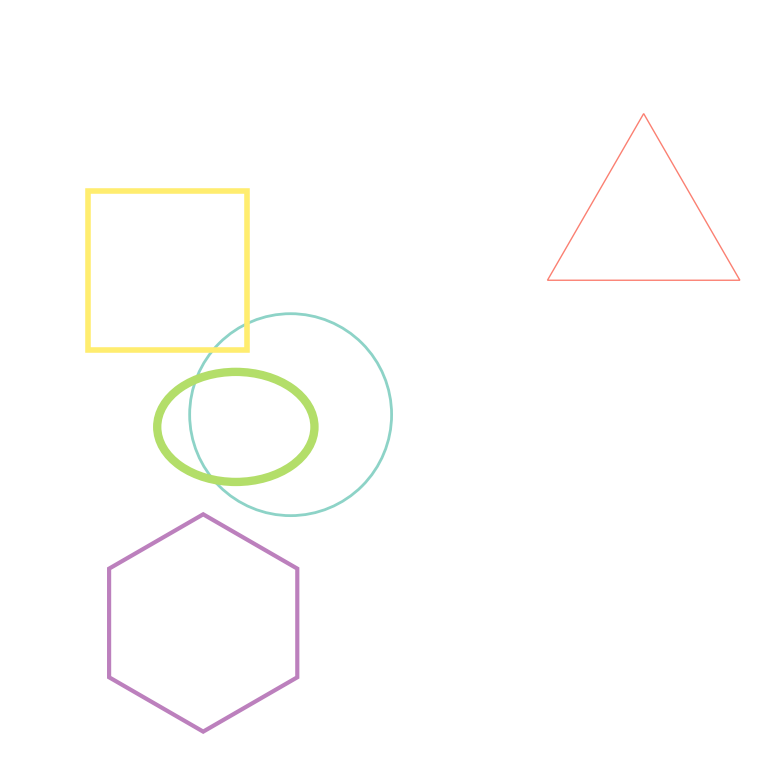[{"shape": "circle", "thickness": 1, "radius": 0.66, "center": [0.377, 0.461]}, {"shape": "triangle", "thickness": 0.5, "radius": 0.72, "center": [0.836, 0.708]}, {"shape": "oval", "thickness": 3, "radius": 0.51, "center": [0.306, 0.446]}, {"shape": "hexagon", "thickness": 1.5, "radius": 0.71, "center": [0.264, 0.191]}, {"shape": "square", "thickness": 2, "radius": 0.52, "center": [0.218, 0.648]}]